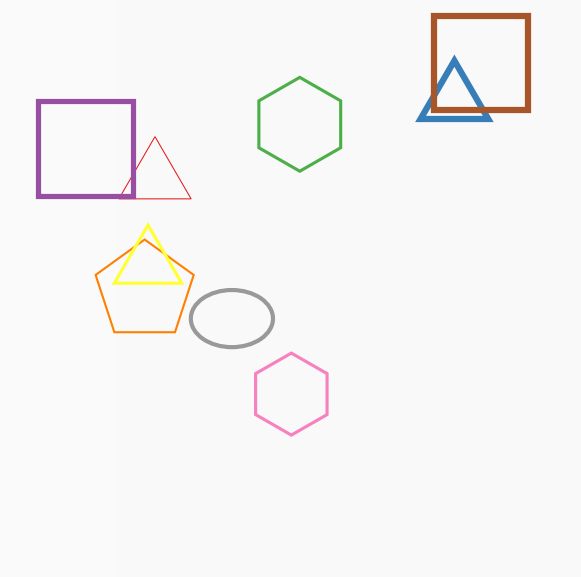[{"shape": "triangle", "thickness": 0.5, "radius": 0.36, "center": [0.267, 0.691]}, {"shape": "triangle", "thickness": 3, "radius": 0.34, "center": [0.782, 0.827]}, {"shape": "hexagon", "thickness": 1.5, "radius": 0.41, "center": [0.516, 0.784]}, {"shape": "square", "thickness": 2.5, "radius": 0.41, "center": [0.148, 0.742]}, {"shape": "pentagon", "thickness": 1, "radius": 0.44, "center": [0.249, 0.496]}, {"shape": "triangle", "thickness": 1.5, "radius": 0.34, "center": [0.255, 0.542]}, {"shape": "square", "thickness": 3, "radius": 0.4, "center": [0.827, 0.89]}, {"shape": "hexagon", "thickness": 1.5, "radius": 0.35, "center": [0.501, 0.317]}, {"shape": "oval", "thickness": 2, "radius": 0.35, "center": [0.399, 0.447]}]